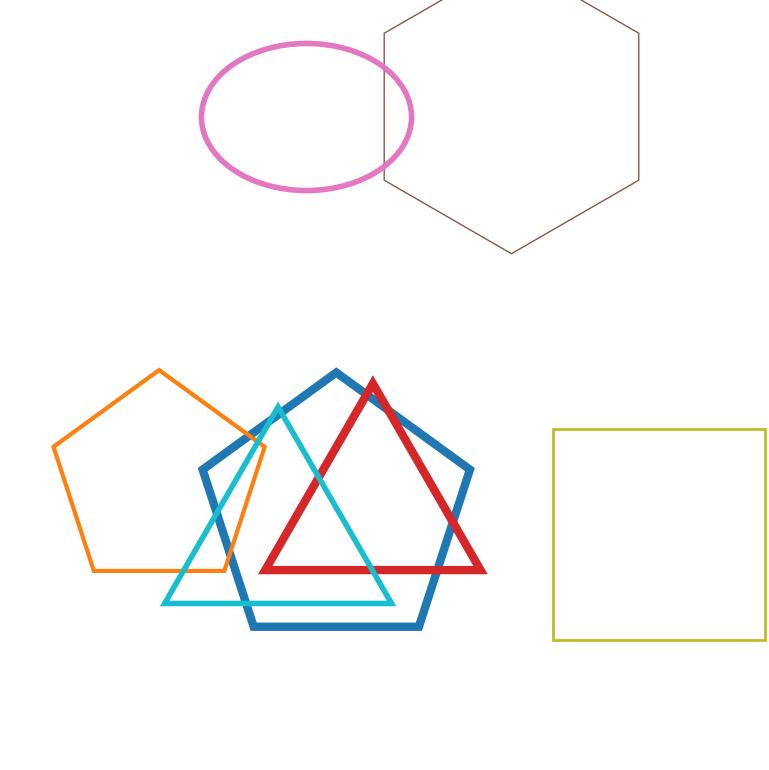[{"shape": "pentagon", "thickness": 3, "radius": 0.91, "center": [0.437, 0.334]}, {"shape": "pentagon", "thickness": 1.5, "radius": 0.72, "center": [0.207, 0.375]}, {"shape": "triangle", "thickness": 3, "radius": 0.81, "center": [0.484, 0.34]}, {"shape": "hexagon", "thickness": 0.5, "radius": 0.95, "center": [0.664, 0.861]}, {"shape": "oval", "thickness": 2, "radius": 0.68, "center": [0.398, 0.848]}, {"shape": "square", "thickness": 1, "radius": 0.69, "center": [0.856, 0.306]}, {"shape": "triangle", "thickness": 2, "radius": 0.85, "center": [0.361, 0.301]}]